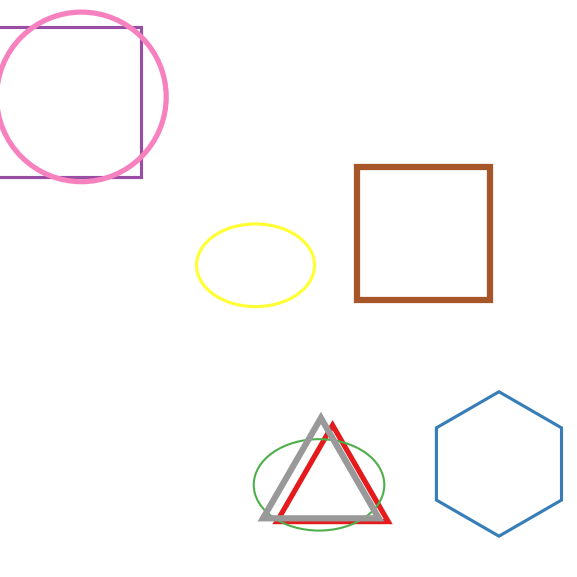[{"shape": "triangle", "thickness": 2.5, "radius": 0.56, "center": [0.576, 0.152]}, {"shape": "hexagon", "thickness": 1.5, "radius": 0.63, "center": [0.864, 0.196]}, {"shape": "oval", "thickness": 1, "radius": 0.57, "center": [0.552, 0.16]}, {"shape": "square", "thickness": 1.5, "radius": 0.65, "center": [0.115, 0.822]}, {"shape": "oval", "thickness": 1.5, "radius": 0.51, "center": [0.442, 0.54]}, {"shape": "square", "thickness": 3, "radius": 0.58, "center": [0.733, 0.595]}, {"shape": "circle", "thickness": 2.5, "radius": 0.73, "center": [0.141, 0.831]}, {"shape": "triangle", "thickness": 3, "radius": 0.58, "center": [0.556, 0.159]}]